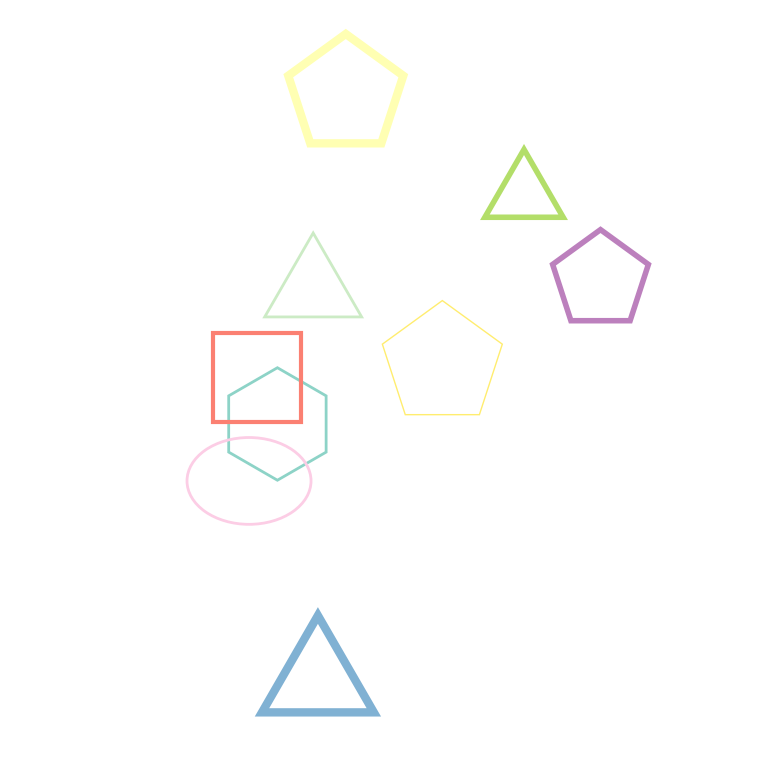[{"shape": "hexagon", "thickness": 1, "radius": 0.37, "center": [0.36, 0.449]}, {"shape": "pentagon", "thickness": 3, "radius": 0.39, "center": [0.449, 0.877]}, {"shape": "square", "thickness": 1.5, "radius": 0.29, "center": [0.334, 0.51]}, {"shape": "triangle", "thickness": 3, "radius": 0.42, "center": [0.413, 0.117]}, {"shape": "triangle", "thickness": 2, "radius": 0.29, "center": [0.681, 0.747]}, {"shape": "oval", "thickness": 1, "radius": 0.4, "center": [0.323, 0.375]}, {"shape": "pentagon", "thickness": 2, "radius": 0.33, "center": [0.78, 0.636]}, {"shape": "triangle", "thickness": 1, "radius": 0.36, "center": [0.407, 0.625]}, {"shape": "pentagon", "thickness": 0.5, "radius": 0.41, "center": [0.574, 0.528]}]